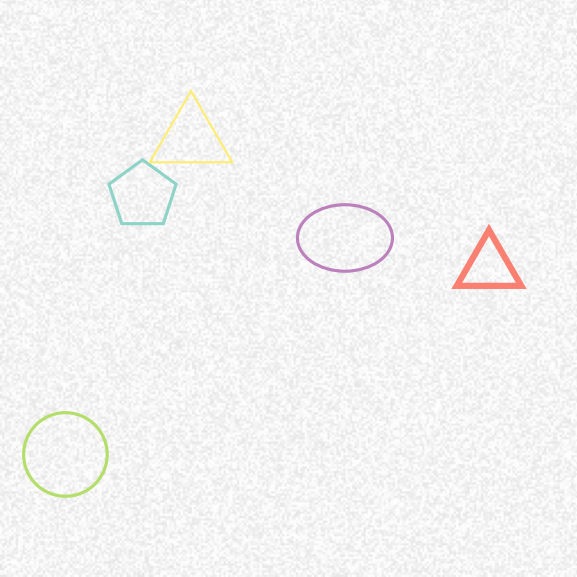[{"shape": "pentagon", "thickness": 1.5, "radius": 0.31, "center": [0.247, 0.661]}, {"shape": "triangle", "thickness": 3, "radius": 0.32, "center": [0.847, 0.536]}, {"shape": "circle", "thickness": 1.5, "radius": 0.36, "center": [0.113, 0.212]}, {"shape": "oval", "thickness": 1.5, "radius": 0.41, "center": [0.597, 0.587]}, {"shape": "triangle", "thickness": 1, "radius": 0.41, "center": [0.331, 0.759]}]